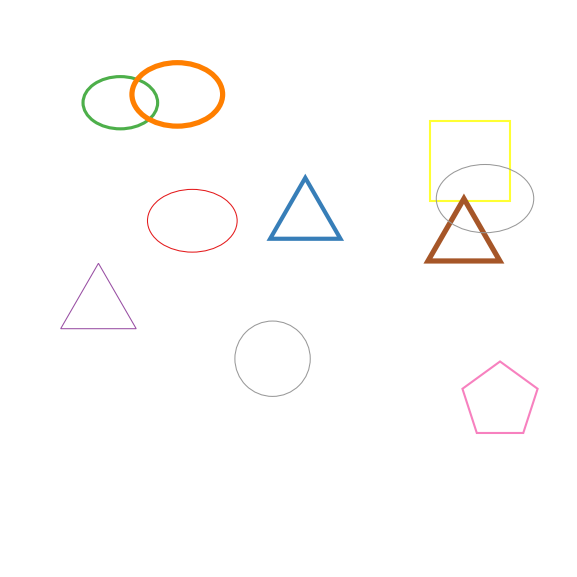[{"shape": "oval", "thickness": 0.5, "radius": 0.39, "center": [0.333, 0.617]}, {"shape": "triangle", "thickness": 2, "radius": 0.35, "center": [0.529, 0.621]}, {"shape": "oval", "thickness": 1.5, "radius": 0.32, "center": [0.208, 0.821]}, {"shape": "triangle", "thickness": 0.5, "radius": 0.38, "center": [0.17, 0.468]}, {"shape": "oval", "thickness": 2.5, "radius": 0.39, "center": [0.307, 0.836]}, {"shape": "square", "thickness": 1, "radius": 0.35, "center": [0.814, 0.721]}, {"shape": "triangle", "thickness": 2.5, "radius": 0.36, "center": [0.803, 0.583]}, {"shape": "pentagon", "thickness": 1, "radius": 0.34, "center": [0.866, 0.305]}, {"shape": "oval", "thickness": 0.5, "radius": 0.42, "center": [0.84, 0.655]}, {"shape": "circle", "thickness": 0.5, "radius": 0.33, "center": [0.472, 0.378]}]